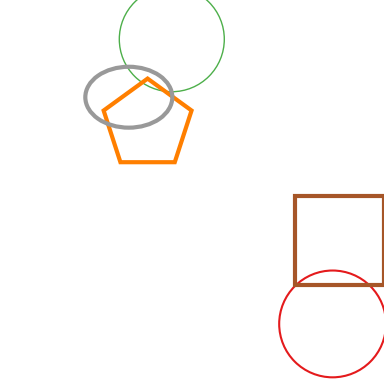[{"shape": "circle", "thickness": 1.5, "radius": 0.69, "center": [0.864, 0.159]}, {"shape": "circle", "thickness": 1, "radius": 0.68, "center": [0.446, 0.898]}, {"shape": "pentagon", "thickness": 3, "radius": 0.6, "center": [0.383, 0.676]}, {"shape": "square", "thickness": 3, "radius": 0.57, "center": [0.881, 0.375]}, {"shape": "oval", "thickness": 3, "radius": 0.56, "center": [0.335, 0.748]}]